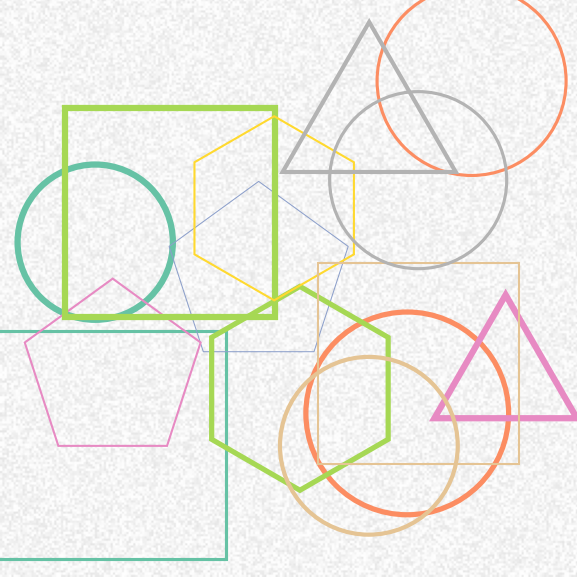[{"shape": "square", "thickness": 1.5, "radius": 0.99, "center": [0.194, 0.228]}, {"shape": "circle", "thickness": 3, "radius": 0.67, "center": [0.165, 0.58]}, {"shape": "circle", "thickness": 2.5, "radius": 0.88, "center": [0.705, 0.283]}, {"shape": "circle", "thickness": 1.5, "radius": 0.82, "center": [0.817, 0.859]}, {"shape": "pentagon", "thickness": 0.5, "radius": 0.82, "center": [0.448, 0.522]}, {"shape": "triangle", "thickness": 3, "radius": 0.71, "center": [0.876, 0.346]}, {"shape": "pentagon", "thickness": 1, "radius": 0.8, "center": [0.195, 0.357]}, {"shape": "hexagon", "thickness": 2.5, "radius": 0.88, "center": [0.519, 0.327]}, {"shape": "square", "thickness": 3, "radius": 0.91, "center": [0.294, 0.631]}, {"shape": "hexagon", "thickness": 1, "radius": 0.8, "center": [0.475, 0.638]}, {"shape": "circle", "thickness": 2, "radius": 0.77, "center": [0.639, 0.227]}, {"shape": "square", "thickness": 1, "radius": 0.87, "center": [0.724, 0.37]}, {"shape": "triangle", "thickness": 2, "radius": 0.87, "center": [0.639, 0.788]}, {"shape": "circle", "thickness": 1.5, "radius": 0.77, "center": [0.724, 0.687]}]